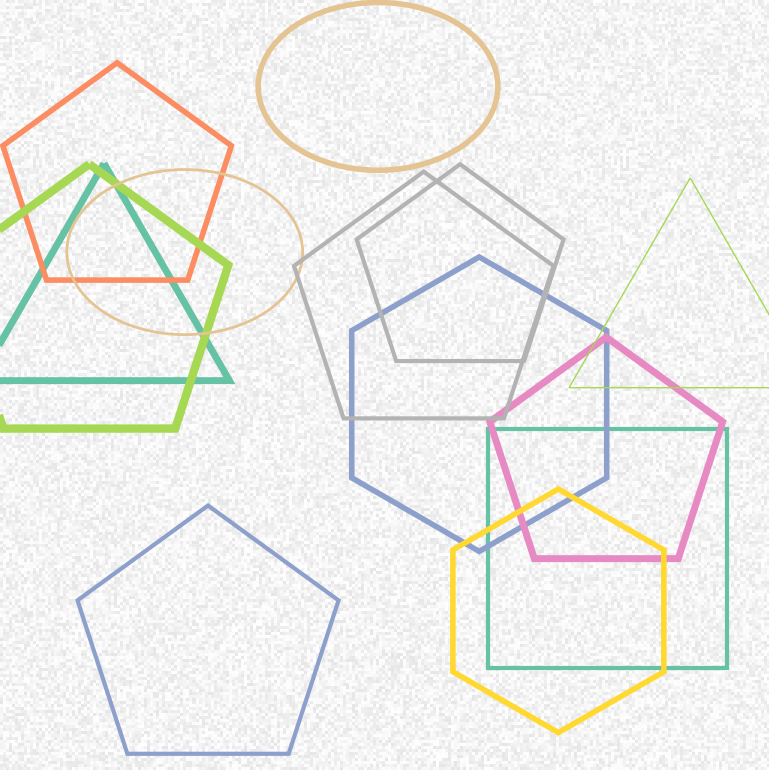[{"shape": "square", "thickness": 1.5, "radius": 0.78, "center": [0.789, 0.287]}, {"shape": "triangle", "thickness": 2.5, "radius": 0.94, "center": [0.135, 0.6]}, {"shape": "pentagon", "thickness": 2, "radius": 0.78, "center": [0.152, 0.762]}, {"shape": "pentagon", "thickness": 1.5, "radius": 0.89, "center": [0.27, 0.165]}, {"shape": "hexagon", "thickness": 2, "radius": 0.96, "center": [0.622, 0.475]}, {"shape": "pentagon", "thickness": 2.5, "radius": 0.79, "center": [0.787, 0.403]}, {"shape": "pentagon", "thickness": 3, "radius": 0.95, "center": [0.116, 0.597]}, {"shape": "triangle", "thickness": 0.5, "radius": 0.91, "center": [0.896, 0.587]}, {"shape": "hexagon", "thickness": 2, "radius": 0.79, "center": [0.725, 0.207]}, {"shape": "oval", "thickness": 1, "radius": 0.77, "center": [0.24, 0.673]}, {"shape": "oval", "thickness": 2, "radius": 0.78, "center": [0.491, 0.888]}, {"shape": "pentagon", "thickness": 1.5, "radius": 0.71, "center": [0.598, 0.645]}, {"shape": "pentagon", "thickness": 1.5, "radius": 0.89, "center": [0.55, 0.6]}]